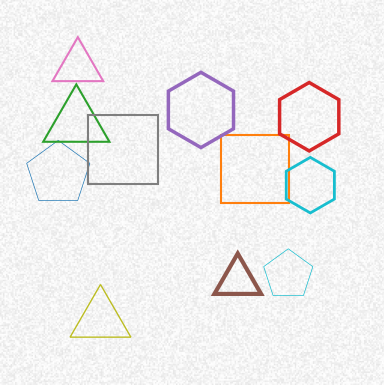[{"shape": "pentagon", "thickness": 0.5, "radius": 0.43, "center": [0.151, 0.549]}, {"shape": "square", "thickness": 1.5, "radius": 0.44, "center": [0.662, 0.562]}, {"shape": "triangle", "thickness": 1.5, "radius": 0.5, "center": [0.198, 0.681]}, {"shape": "hexagon", "thickness": 2.5, "radius": 0.44, "center": [0.803, 0.697]}, {"shape": "hexagon", "thickness": 2.5, "radius": 0.49, "center": [0.522, 0.714]}, {"shape": "triangle", "thickness": 3, "radius": 0.35, "center": [0.618, 0.272]}, {"shape": "triangle", "thickness": 1.5, "radius": 0.38, "center": [0.202, 0.827]}, {"shape": "square", "thickness": 1.5, "radius": 0.45, "center": [0.32, 0.612]}, {"shape": "triangle", "thickness": 1, "radius": 0.46, "center": [0.261, 0.17]}, {"shape": "pentagon", "thickness": 0.5, "radius": 0.34, "center": [0.749, 0.287]}, {"shape": "hexagon", "thickness": 2, "radius": 0.36, "center": [0.806, 0.519]}]